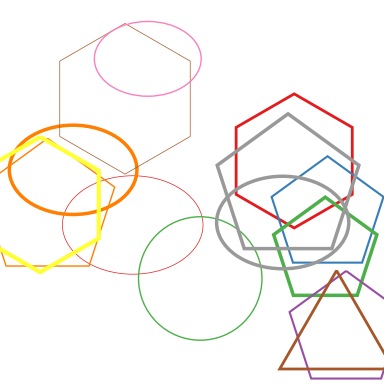[{"shape": "oval", "thickness": 0.5, "radius": 0.91, "center": [0.345, 0.416]}, {"shape": "hexagon", "thickness": 2, "radius": 0.87, "center": [0.764, 0.582]}, {"shape": "pentagon", "thickness": 1.5, "radius": 0.76, "center": [0.851, 0.441]}, {"shape": "circle", "thickness": 1, "radius": 0.8, "center": [0.52, 0.277]}, {"shape": "pentagon", "thickness": 2.5, "radius": 0.7, "center": [0.845, 0.347]}, {"shape": "pentagon", "thickness": 1.5, "radius": 0.77, "center": [0.899, 0.142]}, {"shape": "oval", "thickness": 2.5, "radius": 0.83, "center": [0.19, 0.559]}, {"shape": "pentagon", "thickness": 1, "radius": 0.92, "center": [0.124, 0.457]}, {"shape": "hexagon", "thickness": 3, "radius": 0.88, "center": [0.104, 0.469]}, {"shape": "triangle", "thickness": 2, "radius": 0.85, "center": [0.874, 0.127]}, {"shape": "hexagon", "thickness": 0.5, "radius": 0.98, "center": [0.325, 0.743]}, {"shape": "oval", "thickness": 1, "radius": 0.69, "center": [0.384, 0.847]}, {"shape": "pentagon", "thickness": 2.5, "radius": 0.97, "center": [0.748, 0.511]}, {"shape": "oval", "thickness": 2.5, "radius": 0.86, "center": [0.734, 0.422]}]